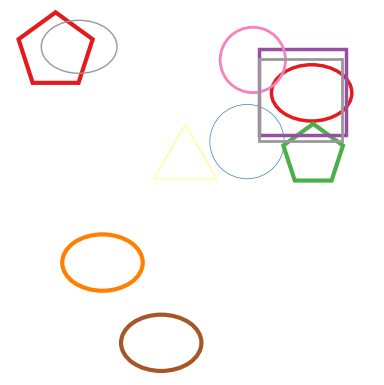[{"shape": "oval", "thickness": 2.5, "radius": 0.52, "center": [0.809, 0.759]}, {"shape": "pentagon", "thickness": 3, "radius": 0.51, "center": [0.144, 0.867]}, {"shape": "circle", "thickness": 0.5, "radius": 0.48, "center": [0.642, 0.632]}, {"shape": "pentagon", "thickness": 3, "radius": 0.41, "center": [0.813, 0.597]}, {"shape": "square", "thickness": 2.5, "radius": 0.56, "center": [0.786, 0.761]}, {"shape": "oval", "thickness": 3, "radius": 0.52, "center": [0.266, 0.318]}, {"shape": "triangle", "thickness": 0.5, "radius": 0.47, "center": [0.481, 0.583]}, {"shape": "oval", "thickness": 3, "radius": 0.52, "center": [0.419, 0.11]}, {"shape": "circle", "thickness": 2, "radius": 0.42, "center": [0.657, 0.844]}, {"shape": "square", "thickness": 2, "radius": 0.54, "center": [0.781, 0.74]}, {"shape": "oval", "thickness": 1, "radius": 0.49, "center": [0.206, 0.878]}]